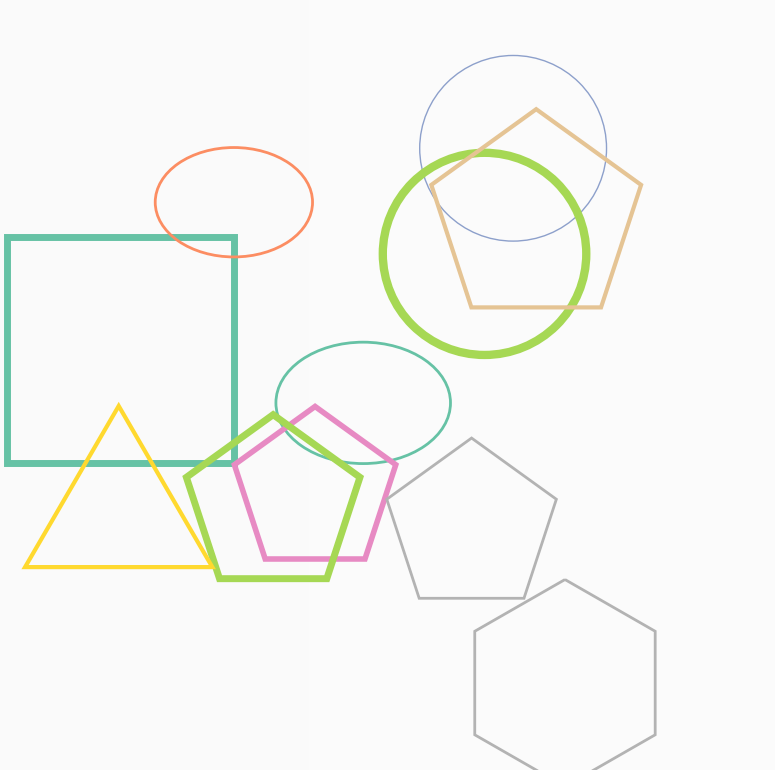[{"shape": "square", "thickness": 2.5, "radius": 0.73, "center": [0.156, 0.545]}, {"shape": "oval", "thickness": 1, "radius": 0.56, "center": [0.469, 0.477]}, {"shape": "oval", "thickness": 1, "radius": 0.51, "center": [0.302, 0.737]}, {"shape": "circle", "thickness": 0.5, "radius": 0.6, "center": [0.662, 0.807]}, {"shape": "pentagon", "thickness": 2, "radius": 0.55, "center": [0.407, 0.363]}, {"shape": "pentagon", "thickness": 2.5, "radius": 0.59, "center": [0.352, 0.344]}, {"shape": "circle", "thickness": 3, "radius": 0.66, "center": [0.625, 0.67]}, {"shape": "triangle", "thickness": 1.5, "radius": 0.7, "center": [0.153, 0.333]}, {"shape": "pentagon", "thickness": 1.5, "radius": 0.71, "center": [0.692, 0.716]}, {"shape": "hexagon", "thickness": 1, "radius": 0.67, "center": [0.729, 0.113]}, {"shape": "pentagon", "thickness": 1, "radius": 0.58, "center": [0.608, 0.316]}]